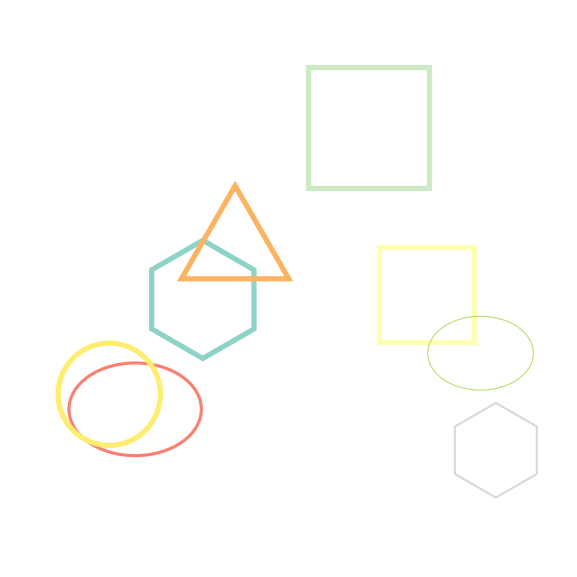[{"shape": "hexagon", "thickness": 2.5, "radius": 0.51, "center": [0.351, 0.481]}, {"shape": "square", "thickness": 2.5, "radius": 0.41, "center": [0.739, 0.489]}, {"shape": "oval", "thickness": 1.5, "radius": 0.57, "center": [0.234, 0.29]}, {"shape": "triangle", "thickness": 2.5, "radius": 0.54, "center": [0.407, 0.57]}, {"shape": "oval", "thickness": 0.5, "radius": 0.46, "center": [0.832, 0.388]}, {"shape": "hexagon", "thickness": 1, "radius": 0.41, "center": [0.859, 0.219]}, {"shape": "square", "thickness": 2.5, "radius": 0.52, "center": [0.638, 0.778]}, {"shape": "circle", "thickness": 2.5, "radius": 0.44, "center": [0.189, 0.316]}]